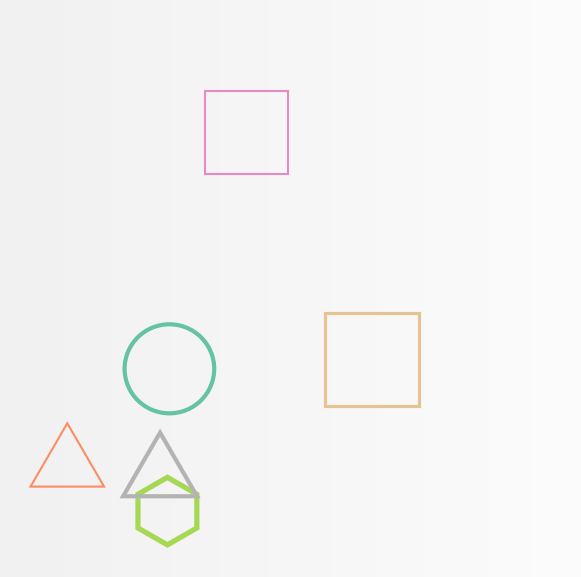[{"shape": "circle", "thickness": 2, "radius": 0.39, "center": [0.291, 0.36]}, {"shape": "triangle", "thickness": 1, "radius": 0.37, "center": [0.116, 0.193]}, {"shape": "square", "thickness": 1, "radius": 0.36, "center": [0.424, 0.769]}, {"shape": "hexagon", "thickness": 2.5, "radius": 0.29, "center": [0.288, 0.114]}, {"shape": "square", "thickness": 1.5, "radius": 0.4, "center": [0.64, 0.377]}, {"shape": "triangle", "thickness": 2, "radius": 0.37, "center": [0.275, 0.177]}]